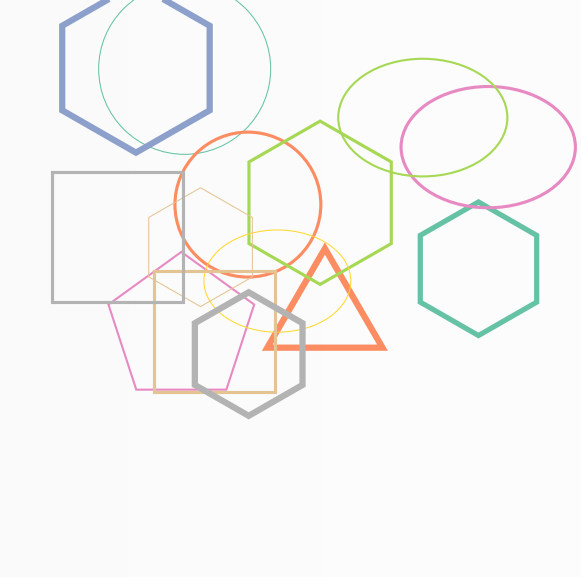[{"shape": "hexagon", "thickness": 2.5, "radius": 0.58, "center": [0.823, 0.534]}, {"shape": "circle", "thickness": 0.5, "radius": 0.74, "center": [0.318, 0.88]}, {"shape": "triangle", "thickness": 3, "radius": 0.57, "center": [0.559, 0.454]}, {"shape": "circle", "thickness": 1.5, "radius": 0.63, "center": [0.426, 0.645]}, {"shape": "hexagon", "thickness": 3, "radius": 0.73, "center": [0.234, 0.881]}, {"shape": "oval", "thickness": 1.5, "radius": 0.75, "center": [0.84, 0.744]}, {"shape": "pentagon", "thickness": 1, "radius": 0.66, "center": [0.312, 0.431]}, {"shape": "oval", "thickness": 1, "radius": 0.73, "center": [0.727, 0.796]}, {"shape": "hexagon", "thickness": 1.5, "radius": 0.71, "center": [0.551, 0.648]}, {"shape": "oval", "thickness": 0.5, "radius": 0.63, "center": [0.477, 0.512]}, {"shape": "hexagon", "thickness": 0.5, "radius": 0.51, "center": [0.345, 0.571]}, {"shape": "square", "thickness": 1.5, "radius": 0.52, "center": [0.369, 0.425]}, {"shape": "hexagon", "thickness": 3, "radius": 0.53, "center": [0.428, 0.386]}, {"shape": "square", "thickness": 1.5, "radius": 0.56, "center": [0.202, 0.588]}]